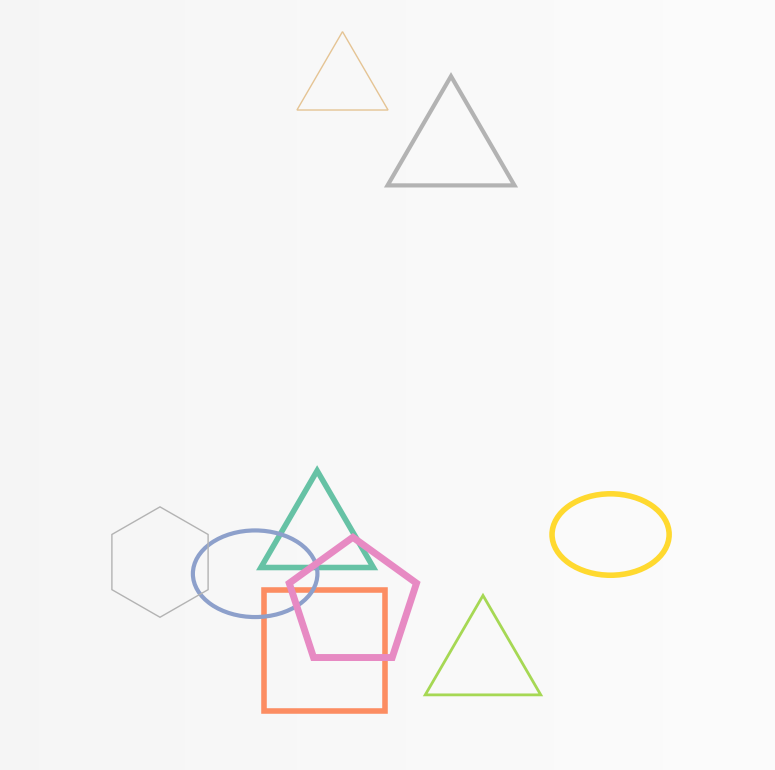[{"shape": "triangle", "thickness": 2, "radius": 0.42, "center": [0.409, 0.305]}, {"shape": "square", "thickness": 2, "radius": 0.39, "center": [0.419, 0.155]}, {"shape": "oval", "thickness": 1.5, "radius": 0.4, "center": [0.329, 0.255]}, {"shape": "pentagon", "thickness": 2.5, "radius": 0.43, "center": [0.455, 0.216]}, {"shape": "triangle", "thickness": 1, "radius": 0.43, "center": [0.623, 0.141]}, {"shape": "oval", "thickness": 2, "radius": 0.38, "center": [0.788, 0.306]}, {"shape": "triangle", "thickness": 0.5, "radius": 0.34, "center": [0.442, 0.891]}, {"shape": "hexagon", "thickness": 0.5, "radius": 0.36, "center": [0.206, 0.27]}, {"shape": "triangle", "thickness": 1.5, "radius": 0.47, "center": [0.582, 0.806]}]